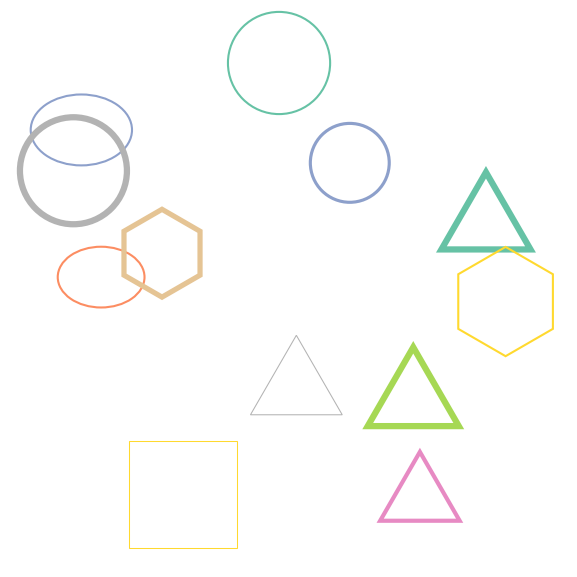[{"shape": "triangle", "thickness": 3, "radius": 0.45, "center": [0.841, 0.612]}, {"shape": "circle", "thickness": 1, "radius": 0.44, "center": [0.483, 0.89]}, {"shape": "oval", "thickness": 1, "radius": 0.38, "center": [0.175, 0.519]}, {"shape": "circle", "thickness": 1.5, "radius": 0.34, "center": [0.606, 0.717]}, {"shape": "oval", "thickness": 1, "radius": 0.44, "center": [0.141, 0.774]}, {"shape": "triangle", "thickness": 2, "radius": 0.4, "center": [0.727, 0.137]}, {"shape": "triangle", "thickness": 3, "radius": 0.46, "center": [0.716, 0.307]}, {"shape": "hexagon", "thickness": 1, "radius": 0.47, "center": [0.875, 0.477]}, {"shape": "square", "thickness": 0.5, "radius": 0.46, "center": [0.317, 0.143]}, {"shape": "hexagon", "thickness": 2.5, "radius": 0.38, "center": [0.281, 0.561]}, {"shape": "triangle", "thickness": 0.5, "radius": 0.46, "center": [0.513, 0.327]}, {"shape": "circle", "thickness": 3, "radius": 0.46, "center": [0.127, 0.703]}]